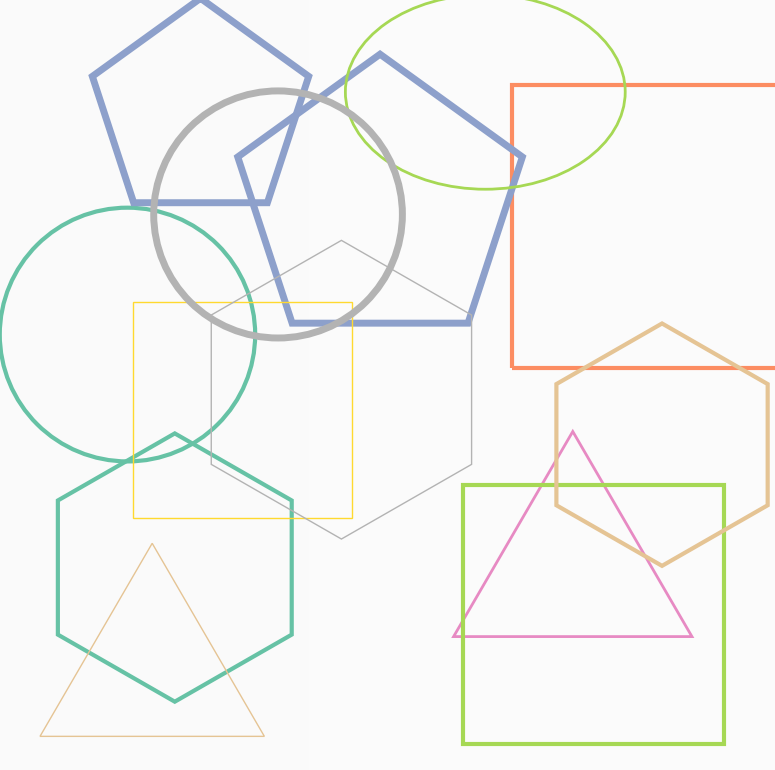[{"shape": "circle", "thickness": 1.5, "radius": 0.82, "center": [0.164, 0.566]}, {"shape": "hexagon", "thickness": 1.5, "radius": 0.87, "center": [0.226, 0.263]}, {"shape": "square", "thickness": 1.5, "radius": 0.92, "center": [0.845, 0.706]}, {"shape": "pentagon", "thickness": 2.5, "radius": 0.73, "center": [0.259, 0.855]}, {"shape": "pentagon", "thickness": 2.5, "radius": 0.97, "center": [0.49, 0.737]}, {"shape": "triangle", "thickness": 1, "radius": 0.89, "center": [0.739, 0.262]}, {"shape": "oval", "thickness": 1, "radius": 0.9, "center": [0.626, 0.881]}, {"shape": "square", "thickness": 1.5, "radius": 0.84, "center": [0.766, 0.202]}, {"shape": "square", "thickness": 0.5, "radius": 0.7, "center": [0.313, 0.468]}, {"shape": "triangle", "thickness": 0.5, "radius": 0.84, "center": [0.196, 0.127]}, {"shape": "hexagon", "thickness": 1.5, "radius": 0.79, "center": [0.854, 0.423]}, {"shape": "circle", "thickness": 2.5, "radius": 0.8, "center": [0.359, 0.721]}, {"shape": "hexagon", "thickness": 0.5, "radius": 0.97, "center": [0.441, 0.494]}]